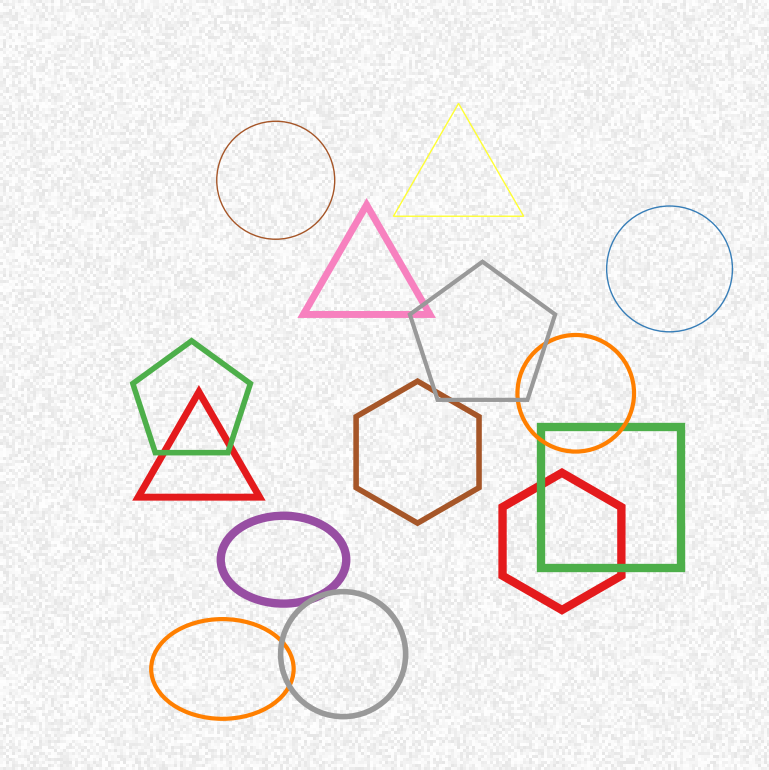[{"shape": "triangle", "thickness": 2.5, "radius": 0.46, "center": [0.258, 0.4]}, {"shape": "hexagon", "thickness": 3, "radius": 0.45, "center": [0.73, 0.297]}, {"shape": "circle", "thickness": 0.5, "radius": 0.41, "center": [0.87, 0.651]}, {"shape": "pentagon", "thickness": 2, "radius": 0.4, "center": [0.249, 0.477]}, {"shape": "square", "thickness": 3, "radius": 0.46, "center": [0.794, 0.354]}, {"shape": "oval", "thickness": 3, "radius": 0.41, "center": [0.368, 0.273]}, {"shape": "circle", "thickness": 1.5, "radius": 0.38, "center": [0.748, 0.489]}, {"shape": "oval", "thickness": 1.5, "radius": 0.46, "center": [0.289, 0.131]}, {"shape": "triangle", "thickness": 0.5, "radius": 0.49, "center": [0.596, 0.768]}, {"shape": "circle", "thickness": 0.5, "radius": 0.38, "center": [0.358, 0.766]}, {"shape": "hexagon", "thickness": 2, "radius": 0.46, "center": [0.542, 0.413]}, {"shape": "triangle", "thickness": 2.5, "radius": 0.47, "center": [0.476, 0.639]}, {"shape": "circle", "thickness": 2, "radius": 0.41, "center": [0.446, 0.15]}, {"shape": "pentagon", "thickness": 1.5, "radius": 0.5, "center": [0.627, 0.561]}]